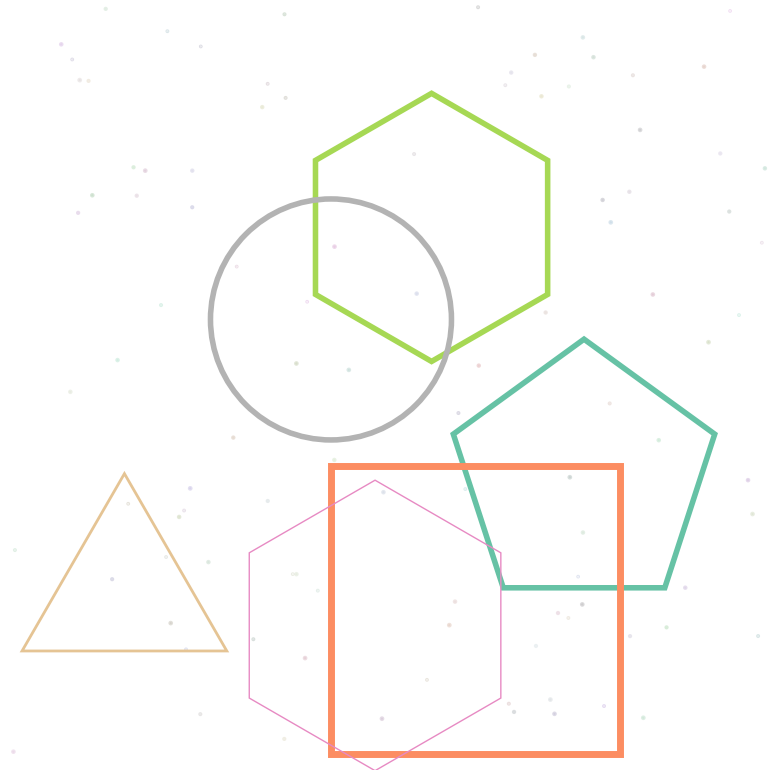[{"shape": "pentagon", "thickness": 2, "radius": 0.89, "center": [0.758, 0.381]}, {"shape": "square", "thickness": 2.5, "radius": 0.94, "center": [0.617, 0.208]}, {"shape": "hexagon", "thickness": 0.5, "radius": 0.94, "center": [0.487, 0.188]}, {"shape": "hexagon", "thickness": 2, "radius": 0.87, "center": [0.56, 0.705]}, {"shape": "triangle", "thickness": 1, "radius": 0.77, "center": [0.162, 0.231]}, {"shape": "circle", "thickness": 2, "radius": 0.78, "center": [0.43, 0.585]}]